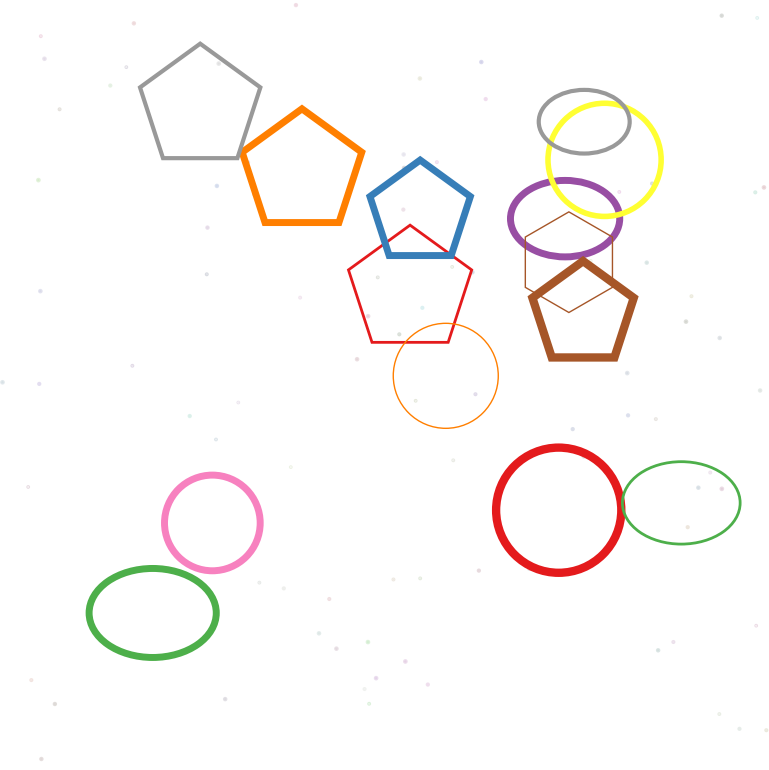[{"shape": "circle", "thickness": 3, "radius": 0.41, "center": [0.726, 0.337]}, {"shape": "pentagon", "thickness": 1, "radius": 0.42, "center": [0.533, 0.623]}, {"shape": "pentagon", "thickness": 2.5, "radius": 0.34, "center": [0.546, 0.724]}, {"shape": "oval", "thickness": 2.5, "radius": 0.41, "center": [0.198, 0.204]}, {"shape": "oval", "thickness": 1, "radius": 0.38, "center": [0.885, 0.347]}, {"shape": "oval", "thickness": 2.5, "radius": 0.35, "center": [0.734, 0.716]}, {"shape": "pentagon", "thickness": 2.5, "radius": 0.41, "center": [0.392, 0.777]}, {"shape": "circle", "thickness": 0.5, "radius": 0.34, "center": [0.579, 0.512]}, {"shape": "circle", "thickness": 2, "radius": 0.37, "center": [0.785, 0.792]}, {"shape": "hexagon", "thickness": 0.5, "radius": 0.33, "center": [0.739, 0.659]}, {"shape": "pentagon", "thickness": 3, "radius": 0.35, "center": [0.757, 0.592]}, {"shape": "circle", "thickness": 2.5, "radius": 0.31, "center": [0.276, 0.321]}, {"shape": "pentagon", "thickness": 1.5, "radius": 0.41, "center": [0.26, 0.861]}, {"shape": "oval", "thickness": 1.5, "radius": 0.3, "center": [0.759, 0.842]}]